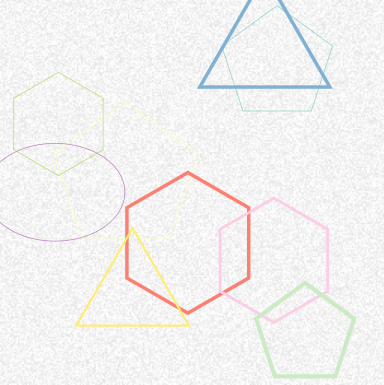[{"shape": "pentagon", "thickness": 0.5, "radius": 0.76, "center": [0.72, 0.834]}, {"shape": "pentagon", "thickness": 0.5, "radius": 0.98, "center": [0.327, 0.54]}, {"shape": "hexagon", "thickness": 2.5, "radius": 0.91, "center": [0.488, 0.369]}, {"shape": "triangle", "thickness": 2.5, "radius": 0.98, "center": [0.688, 0.871]}, {"shape": "hexagon", "thickness": 0.5, "radius": 0.67, "center": [0.152, 0.678]}, {"shape": "hexagon", "thickness": 2, "radius": 0.81, "center": [0.711, 0.324]}, {"shape": "oval", "thickness": 0.5, "radius": 0.91, "center": [0.143, 0.501]}, {"shape": "pentagon", "thickness": 3, "radius": 0.67, "center": [0.793, 0.131]}, {"shape": "triangle", "thickness": 1.5, "radius": 0.84, "center": [0.344, 0.239]}]